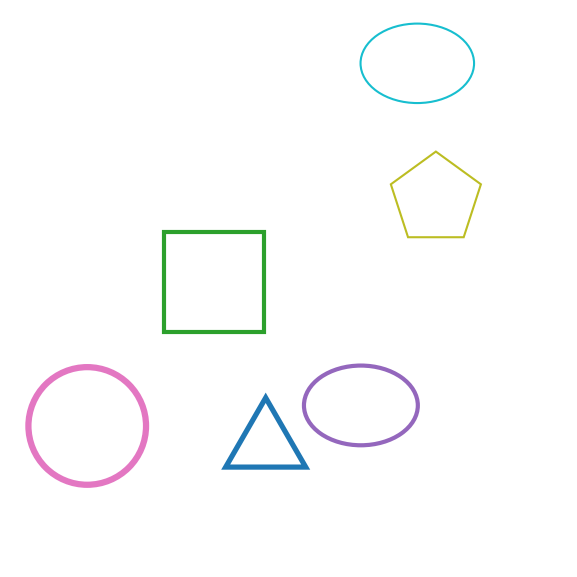[{"shape": "triangle", "thickness": 2.5, "radius": 0.4, "center": [0.46, 0.23]}, {"shape": "square", "thickness": 2, "radius": 0.43, "center": [0.37, 0.511]}, {"shape": "oval", "thickness": 2, "radius": 0.49, "center": [0.625, 0.297]}, {"shape": "circle", "thickness": 3, "radius": 0.51, "center": [0.151, 0.262]}, {"shape": "pentagon", "thickness": 1, "radius": 0.41, "center": [0.755, 0.655]}, {"shape": "oval", "thickness": 1, "radius": 0.49, "center": [0.723, 0.889]}]